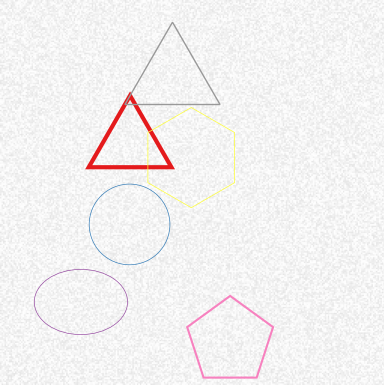[{"shape": "triangle", "thickness": 3, "radius": 0.62, "center": [0.338, 0.628]}, {"shape": "circle", "thickness": 0.5, "radius": 0.52, "center": [0.337, 0.417]}, {"shape": "oval", "thickness": 0.5, "radius": 0.61, "center": [0.21, 0.216]}, {"shape": "hexagon", "thickness": 0.5, "radius": 0.65, "center": [0.497, 0.591]}, {"shape": "pentagon", "thickness": 1.5, "radius": 0.59, "center": [0.598, 0.114]}, {"shape": "triangle", "thickness": 1, "radius": 0.71, "center": [0.448, 0.8]}]